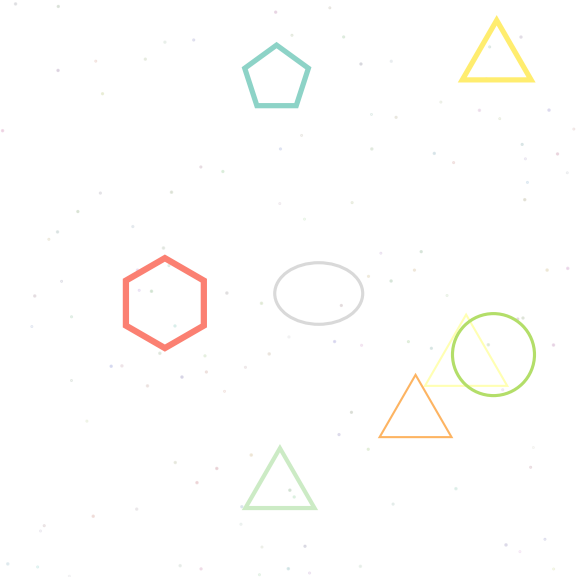[{"shape": "pentagon", "thickness": 2.5, "radius": 0.29, "center": [0.479, 0.863]}, {"shape": "triangle", "thickness": 1, "radius": 0.41, "center": [0.807, 0.372]}, {"shape": "hexagon", "thickness": 3, "radius": 0.39, "center": [0.286, 0.474]}, {"shape": "triangle", "thickness": 1, "radius": 0.36, "center": [0.72, 0.278]}, {"shape": "circle", "thickness": 1.5, "radius": 0.36, "center": [0.855, 0.385]}, {"shape": "oval", "thickness": 1.5, "radius": 0.38, "center": [0.552, 0.491]}, {"shape": "triangle", "thickness": 2, "radius": 0.35, "center": [0.485, 0.154]}, {"shape": "triangle", "thickness": 2.5, "radius": 0.34, "center": [0.86, 0.895]}]